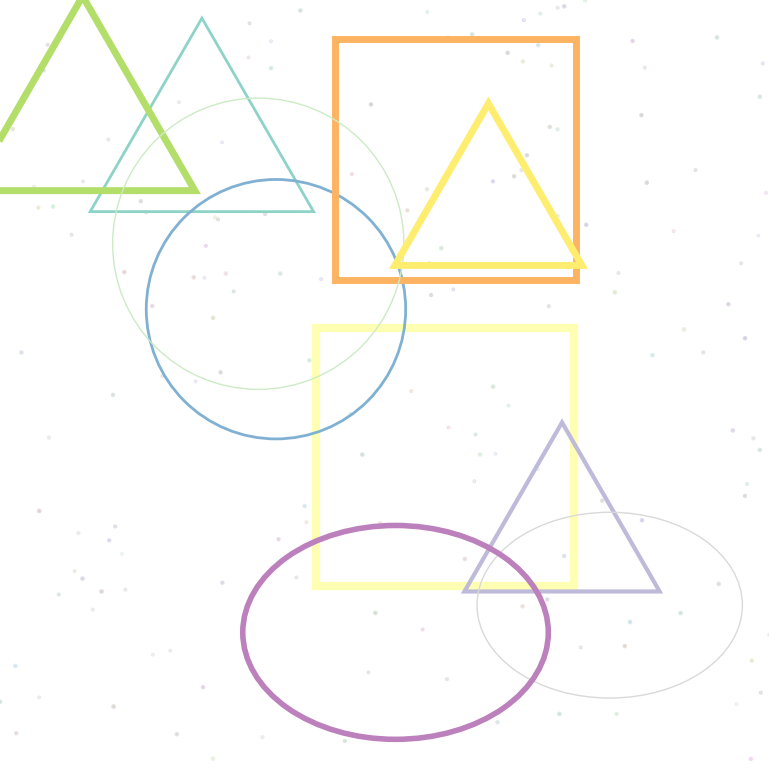[{"shape": "triangle", "thickness": 1, "radius": 0.84, "center": [0.262, 0.809]}, {"shape": "square", "thickness": 3, "radius": 0.84, "center": [0.578, 0.406]}, {"shape": "triangle", "thickness": 1.5, "radius": 0.73, "center": [0.73, 0.305]}, {"shape": "circle", "thickness": 1, "radius": 0.84, "center": [0.358, 0.598]}, {"shape": "square", "thickness": 2.5, "radius": 0.78, "center": [0.592, 0.793]}, {"shape": "triangle", "thickness": 2.5, "radius": 0.84, "center": [0.107, 0.837]}, {"shape": "oval", "thickness": 0.5, "radius": 0.86, "center": [0.792, 0.214]}, {"shape": "oval", "thickness": 2, "radius": 0.99, "center": [0.514, 0.179]}, {"shape": "circle", "thickness": 0.5, "radius": 0.95, "center": [0.335, 0.683]}, {"shape": "triangle", "thickness": 2.5, "radius": 0.7, "center": [0.634, 0.725]}]